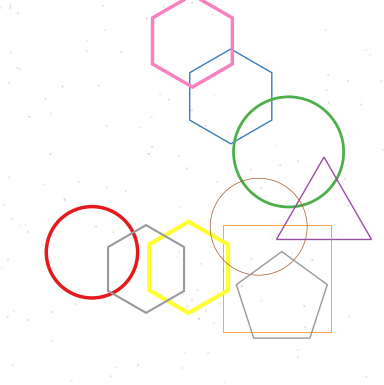[{"shape": "circle", "thickness": 2.5, "radius": 0.59, "center": [0.239, 0.345]}, {"shape": "hexagon", "thickness": 1, "radius": 0.62, "center": [0.599, 0.75]}, {"shape": "circle", "thickness": 2, "radius": 0.72, "center": [0.75, 0.605]}, {"shape": "triangle", "thickness": 1, "radius": 0.71, "center": [0.842, 0.449]}, {"shape": "square", "thickness": 0.5, "radius": 0.7, "center": [0.719, 0.277]}, {"shape": "hexagon", "thickness": 3, "radius": 0.59, "center": [0.49, 0.306]}, {"shape": "circle", "thickness": 0.5, "radius": 0.63, "center": [0.672, 0.411]}, {"shape": "hexagon", "thickness": 2.5, "radius": 0.6, "center": [0.5, 0.894]}, {"shape": "pentagon", "thickness": 1, "radius": 0.62, "center": [0.732, 0.222]}, {"shape": "hexagon", "thickness": 1.5, "radius": 0.57, "center": [0.379, 0.301]}]